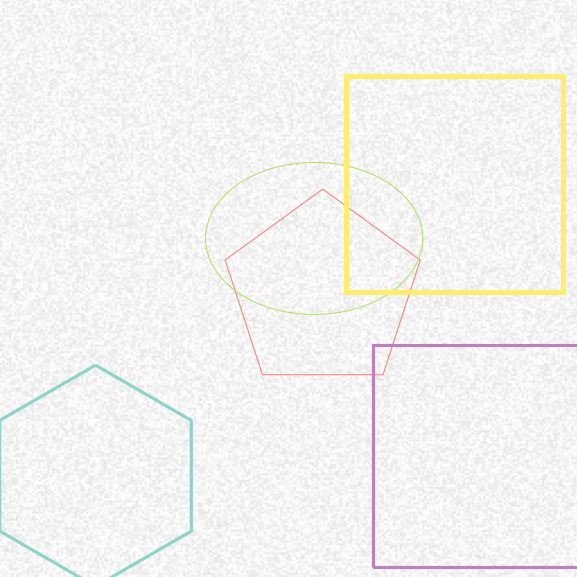[{"shape": "hexagon", "thickness": 1.5, "radius": 0.96, "center": [0.165, 0.175]}, {"shape": "pentagon", "thickness": 0.5, "radius": 0.89, "center": [0.559, 0.494]}, {"shape": "oval", "thickness": 0.5, "radius": 0.94, "center": [0.544, 0.586]}, {"shape": "square", "thickness": 1.5, "radius": 0.96, "center": [0.838, 0.209]}, {"shape": "square", "thickness": 2.5, "radius": 0.94, "center": [0.787, 0.681]}]